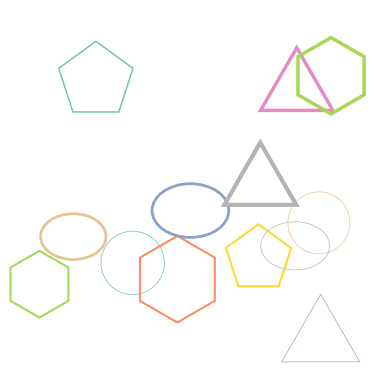[{"shape": "pentagon", "thickness": 1, "radius": 0.51, "center": [0.249, 0.791]}, {"shape": "circle", "thickness": 0.5, "radius": 0.41, "center": [0.345, 0.317]}, {"shape": "hexagon", "thickness": 1.5, "radius": 0.56, "center": [0.461, 0.275]}, {"shape": "triangle", "thickness": 0.5, "radius": 0.59, "center": [0.833, 0.119]}, {"shape": "oval", "thickness": 2, "radius": 0.5, "center": [0.495, 0.453]}, {"shape": "triangle", "thickness": 2.5, "radius": 0.54, "center": [0.771, 0.767]}, {"shape": "hexagon", "thickness": 2.5, "radius": 0.5, "center": [0.86, 0.803]}, {"shape": "hexagon", "thickness": 1.5, "radius": 0.43, "center": [0.102, 0.262]}, {"shape": "pentagon", "thickness": 1.5, "radius": 0.45, "center": [0.672, 0.328]}, {"shape": "circle", "thickness": 0.5, "radius": 0.4, "center": [0.828, 0.421]}, {"shape": "oval", "thickness": 2, "radius": 0.42, "center": [0.19, 0.385]}, {"shape": "triangle", "thickness": 3, "radius": 0.54, "center": [0.676, 0.522]}, {"shape": "oval", "thickness": 0.5, "radius": 0.45, "center": [0.767, 0.361]}]